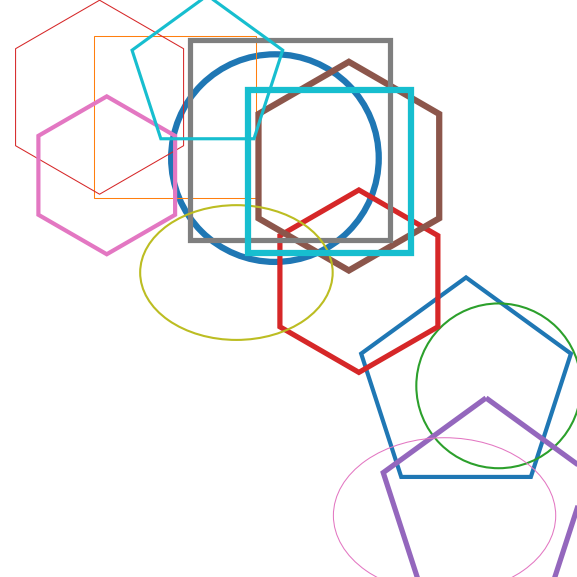[{"shape": "circle", "thickness": 3, "radius": 0.9, "center": [0.476, 0.725]}, {"shape": "pentagon", "thickness": 2, "radius": 0.95, "center": [0.807, 0.328]}, {"shape": "square", "thickness": 0.5, "radius": 0.7, "center": [0.302, 0.796]}, {"shape": "circle", "thickness": 1, "radius": 0.71, "center": [0.864, 0.331]}, {"shape": "hexagon", "thickness": 2.5, "radius": 0.79, "center": [0.621, 0.512]}, {"shape": "hexagon", "thickness": 0.5, "radius": 0.84, "center": [0.172, 0.831]}, {"shape": "pentagon", "thickness": 2.5, "radius": 0.94, "center": [0.842, 0.123]}, {"shape": "hexagon", "thickness": 3, "radius": 0.9, "center": [0.604, 0.711]}, {"shape": "oval", "thickness": 0.5, "radius": 0.96, "center": [0.77, 0.106]}, {"shape": "hexagon", "thickness": 2, "radius": 0.68, "center": [0.185, 0.696]}, {"shape": "square", "thickness": 2.5, "radius": 0.87, "center": [0.502, 0.757]}, {"shape": "oval", "thickness": 1, "radius": 0.83, "center": [0.409, 0.527]}, {"shape": "pentagon", "thickness": 1.5, "radius": 0.69, "center": [0.359, 0.87]}, {"shape": "square", "thickness": 3, "radius": 0.71, "center": [0.571, 0.702]}]